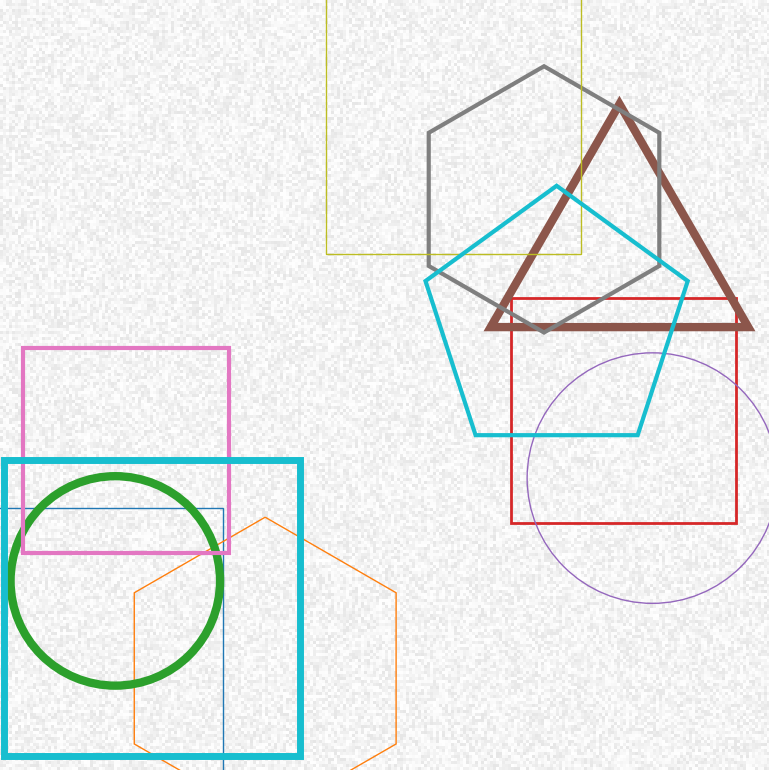[{"shape": "square", "thickness": 0.5, "radius": 0.93, "center": [0.105, 0.155]}, {"shape": "hexagon", "thickness": 0.5, "radius": 0.98, "center": [0.344, 0.132]}, {"shape": "circle", "thickness": 3, "radius": 0.68, "center": [0.15, 0.246]}, {"shape": "square", "thickness": 1, "radius": 0.73, "center": [0.81, 0.467]}, {"shape": "circle", "thickness": 0.5, "radius": 0.81, "center": [0.847, 0.379]}, {"shape": "triangle", "thickness": 3, "radius": 0.97, "center": [0.805, 0.672]}, {"shape": "square", "thickness": 1.5, "radius": 0.67, "center": [0.164, 0.415]}, {"shape": "hexagon", "thickness": 1.5, "radius": 0.86, "center": [0.707, 0.741]}, {"shape": "square", "thickness": 0.5, "radius": 0.83, "center": [0.589, 0.836]}, {"shape": "square", "thickness": 2.5, "radius": 0.96, "center": [0.197, 0.211]}, {"shape": "pentagon", "thickness": 1.5, "radius": 0.9, "center": [0.723, 0.58]}]